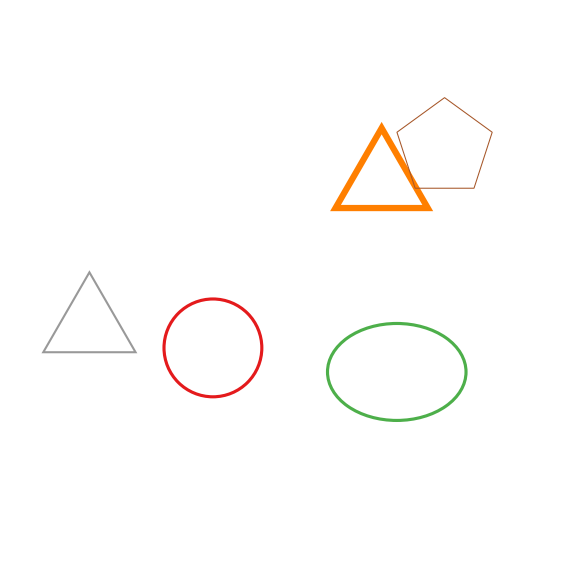[{"shape": "circle", "thickness": 1.5, "radius": 0.42, "center": [0.369, 0.397]}, {"shape": "oval", "thickness": 1.5, "radius": 0.6, "center": [0.687, 0.355]}, {"shape": "triangle", "thickness": 3, "radius": 0.46, "center": [0.661, 0.685]}, {"shape": "pentagon", "thickness": 0.5, "radius": 0.43, "center": [0.77, 0.743]}, {"shape": "triangle", "thickness": 1, "radius": 0.46, "center": [0.155, 0.435]}]